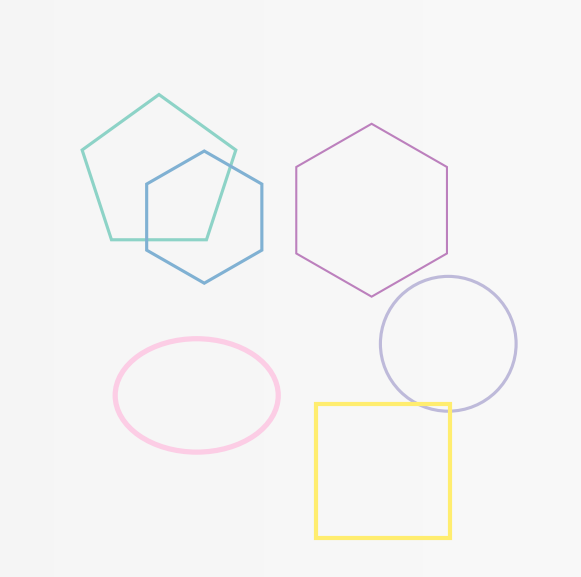[{"shape": "pentagon", "thickness": 1.5, "radius": 0.7, "center": [0.274, 0.696]}, {"shape": "circle", "thickness": 1.5, "radius": 0.58, "center": [0.771, 0.404]}, {"shape": "hexagon", "thickness": 1.5, "radius": 0.57, "center": [0.351, 0.623]}, {"shape": "oval", "thickness": 2.5, "radius": 0.7, "center": [0.338, 0.314]}, {"shape": "hexagon", "thickness": 1, "radius": 0.75, "center": [0.639, 0.635]}, {"shape": "square", "thickness": 2, "radius": 0.58, "center": [0.659, 0.184]}]